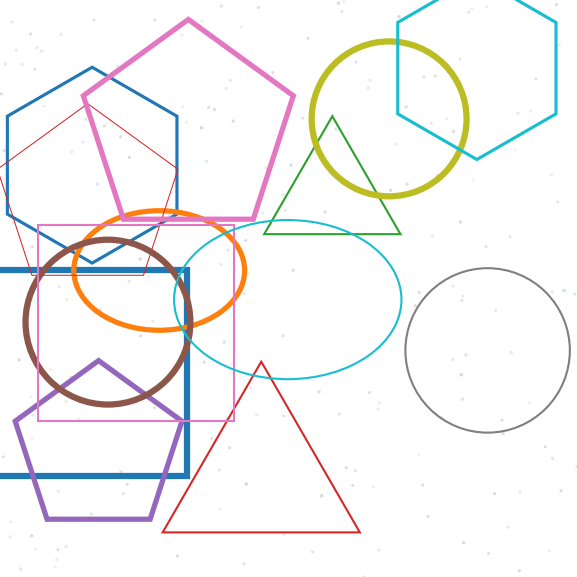[{"shape": "hexagon", "thickness": 1.5, "radius": 0.85, "center": [0.16, 0.713]}, {"shape": "square", "thickness": 3, "radius": 0.89, "center": [0.146, 0.354]}, {"shape": "oval", "thickness": 2.5, "radius": 0.74, "center": [0.276, 0.531]}, {"shape": "triangle", "thickness": 1, "radius": 0.68, "center": [0.575, 0.662]}, {"shape": "triangle", "thickness": 1, "radius": 0.99, "center": [0.452, 0.176]}, {"shape": "pentagon", "thickness": 0.5, "radius": 0.82, "center": [0.152, 0.655]}, {"shape": "pentagon", "thickness": 2.5, "radius": 0.76, "center": [0.171, 0.223]}, {"shape": "circle", "thickness": 3, "radius": 0.71, "center": [0.187, 0.441]}, {"shape": "pentagon", "thickness": 2.5, "radius": 0.96, "center": [0.326, 0.774]}, {"shape": "square", "thickness": 1, "radius": 0.85, "center": [0.236, 0.441]}, {"shape": "circle", "thickness": 1, "radius": 0.71, "center": [0.844, 0.392]}, {"shape": "circle", "thickness": 3, "radius": 0.67, "center": [0.674, 0.793]}, {"shape": "hexagon", "thickness": 1.5, "radius": 0.79, "center": [0.826, 0.881]}, {"shape": "oval", "thickness": 1, "radius": 0.98, "center": [0.498, 0.48]}]